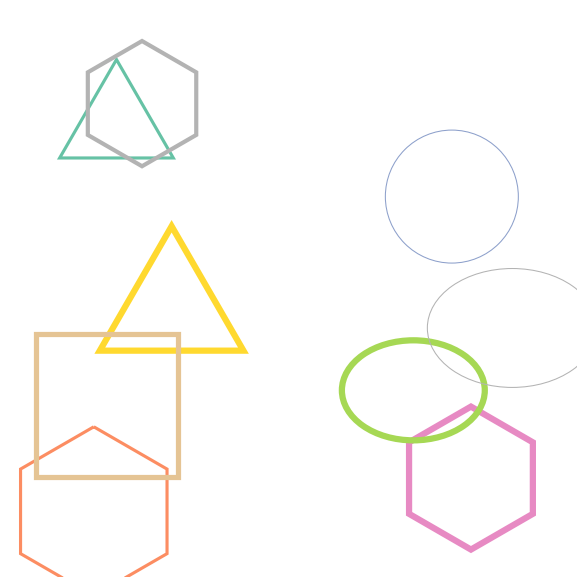[{"shape": "triangle", "thickness": 1.5, "radius": 0.57, "center": [0.202, 0.782]}, {"shape": "hexagon", "thickness": 1.5, "radius": 0.73, "center": [0.162, 0.114]}, {"shape": "circle", "thickness": 0.5, "radius": 0.58, "center": [0.782, 0.659]}, {"shape": "hexagon", "thickness": 3, "radius": 0.62, "center": [0.816, 0.171]}, {"shape": "oval", "thickness": 3, "radius": 0.62, "center": [0.716, 0.323]}, {"shape": "triangle", "thickness": 3, "radius": 0.72, "center": [0.297, 0.464]}, {"shape": "square", "thickness": 2.5, "radius": 0.62, "center": [0.185, 0.297]}, {"shape": "hexagon", "thickness": 2, "radius": 0.54, "center": [0.246, 0.82]}, {"shape": "oval", "thickness": 0.5, "radius": 0.74, "center": [0.887, 0.431]}]